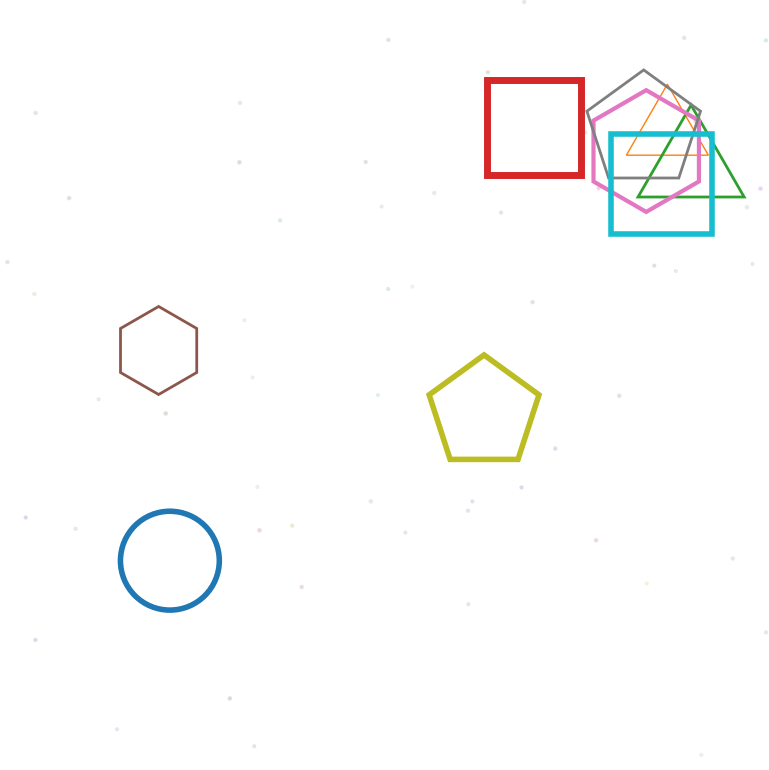[{"shape": "circle", "thickness": 2, "radius": 0.32, "center": [0.221, 0.272]}, {"shape": "triangle", "thickness": 0.5, "radius": 0.31, "center": [0.867, 0.829]}, {"shape": "triangle", "thickness": 1, "radius": 0.4, "center": [0.898, 0.784]}, {"shape": "square", "thickness": 2.5, "radius": 0.31, "center": [0.693, 0.835]}, {"shape": "hexagon", "thickness": 1, "radius": 0.29, "center": [0.206, 0.545]}, {"shape": "hexagon", "thickness": 1.5, "radius": 0.4, "center": [0.839, 0.804]}, {"shape": "pentagon", "thickness": 1, "radius": 0.39, "center": [0.836, 0.832]}, {"shape": "pentagon", "thickness": 2, "radius": 0.37, "center": [0.629, 0.464]}, {"shape": "square", "thickness": 2, "radius": 0.33, "center": [0.859, 0.761]}]